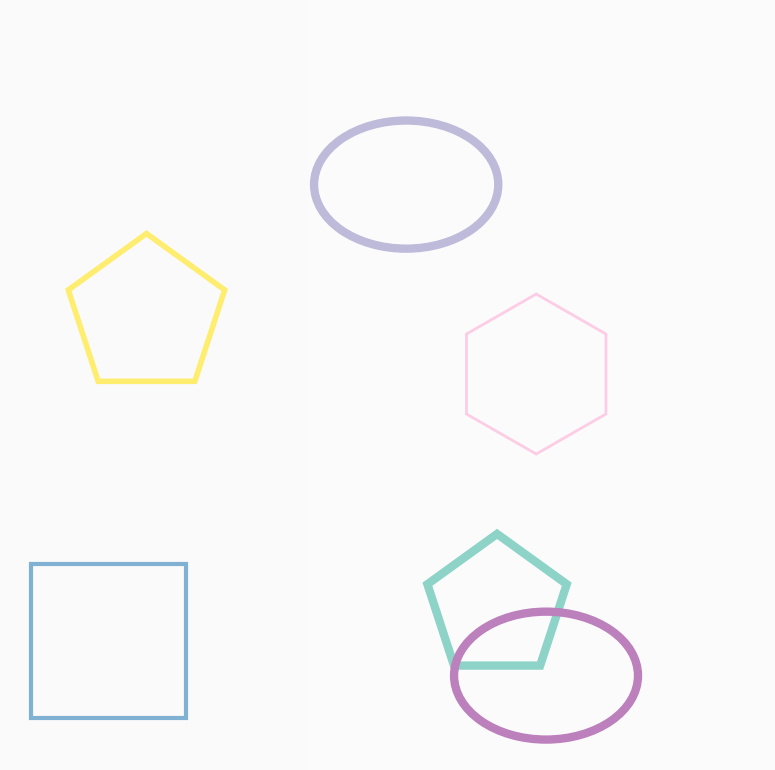[{"shape": "pentagon", "thickness": 3, "radius": 0.47, "center": [0.641, 0.212]}, {"shape": "oval", "thickness": 3, "radius": 0.59, "center": [0.524, 0.76]}, {"shape": "square", "thickness": 1.5, "radius": 0.5, "center": [0.14, 0.168]}, {"shape": "hexagon", "thickness": 1, "radius": 0.52, "center": [0.692, 0.514]}, {"shape": "oval", "thickness": 3, "radius": 0.59, "center": [0.705, 0.123]}, {"shape": "pentagon", "thickness": 2, "radius": 0.53, "center": [0.189, 0.591]}]